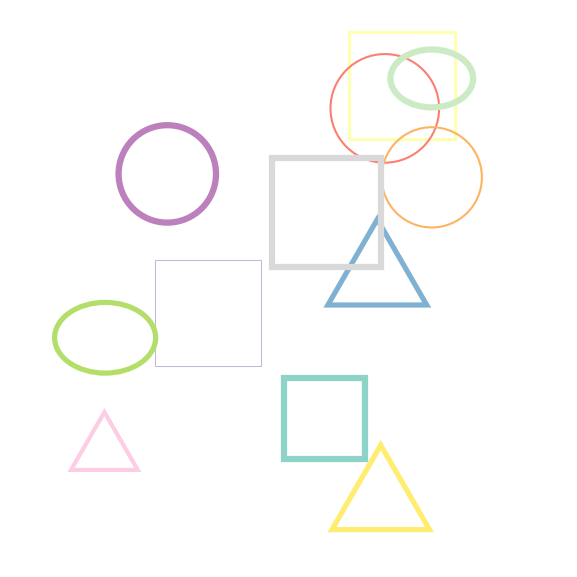[{"shape": "square", "thickness": 3, "radius": 0.35, "center": [0.562, 0.274]}, {"shape": "square", "thickness": 1.5, "radius": 0.46, "center": [0.696, 0.85]}, {"shape": "square", "thickness": 0.5, "radius": 0.46, "center": [0.36, 0.457]}, {"shape": "circle", "thickness": 1, "radius": 0.47, "center": [0.666, 0.811]}, {"shape": "triangle", "thickness": 2.5, "radius": 0.49, "center": [0.653, 0.52]}, {"shape": "circle", "thickness": 1, "radius": 0.43, "center": [0.748, 0.692]}, {"shape": "oval", "thickness": 2.5, "radius": 0.44, "center": [0.182, 0.414]}, {"shape": "triangle", "thickness": 2, "radius": 0.33, "center": [0.181, 0.219]}, {"shape": "square", "thickness": 3, "radius": 0.47, "center": [0.565, 0.632]}, {"shape": "circle", "thickness": 3, "radius": 0.42, "center": [0.29, 0.698]}, {"shape": "oval", "thickness": 3, "radius": 0.36, "center": [0.748, 0.863]}, {"shape": "triangle", "thickness": 2.5, "radius": 0.49, "center": [0.659, 0.131]}]